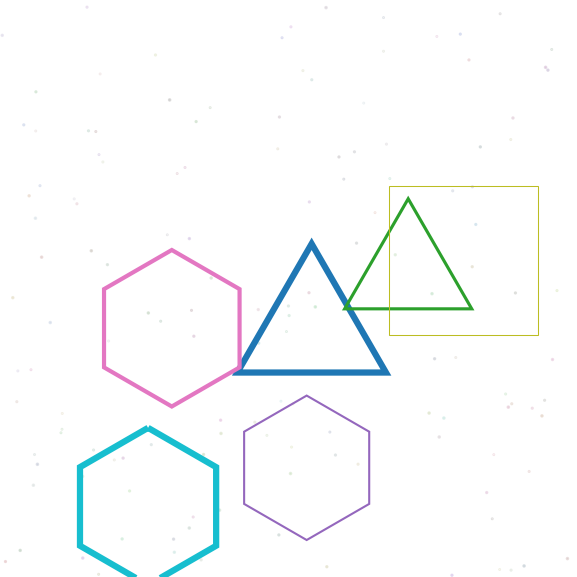[{"shape": "triangle", "thickness": 3, "radius": 0.74, "center": [0.54, 0.428]}, {"shape": "triangle", "thickness": 1.5, "radius": 0.64, "center": [0.707, 0.528]}, {"shape": "hexagon", "thickness": 1, "radius": 0.63, "center": [0.531, 0.189]}, {"shape": "hexagon", "thickness": 2, "radius": 0.68, "center": [0.297, 0.431]}, {"shape": "square", "thickness": 0.5, "radius": 0.65, "center": [0.802, 0.549]}, {"shape": "hexagon", "thickness": 3, "radius": 0.68, "center": [0.256, 0.122]}]